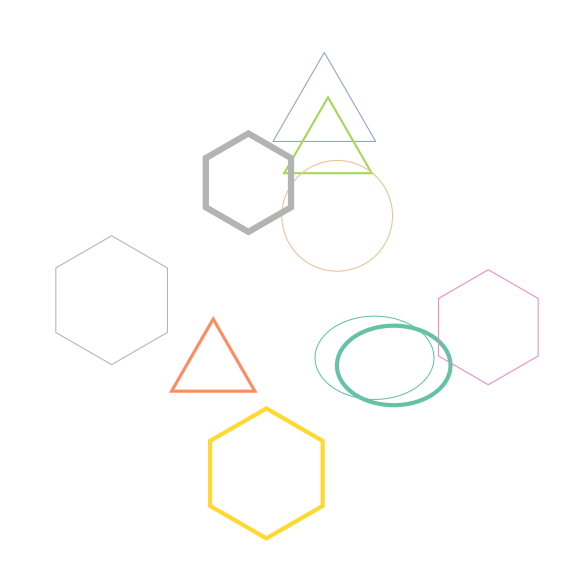[{"shape": "oval", "thickness": 0.5, "radius": 0.51, "center": [0.649, 0.38]}, {"shape": "oval", "thickness": 2, "radius": 0.49, "center": [0.682, 0.366]}, {"shape": "triangle", "thickness": 1.5, "radius": 0.42, "center": [0.369, 0.363]}, {"shape": "triangle", "thickness": 0.5, "radius": 0.51, "center": [0.562, 0.806]}, {"shape": "hexagon", "thickness": 0.5, "radius": 0.5, "center": [0.846, 0.432]}, {"shape": "triangle", "thickness": 1, "radius": 0.44, "center": [0.568, 0.743]}, {"shape": "hexagon", "thickness": 2, "radius": 0.56, "center": [0.461, 0.179]}, {"shape": "circle", "thickness": 0.5, "radius": 0.48, "center": [0.584, 0.625]}, {"shape": "hexagon", "thickness": 0.5, "radius": 0.56, "center": [0.193, 0.479]}, {"shape": "hexagon", "thickness": 3, "radius": 0.43, "center": [0.43, 0.683]}]